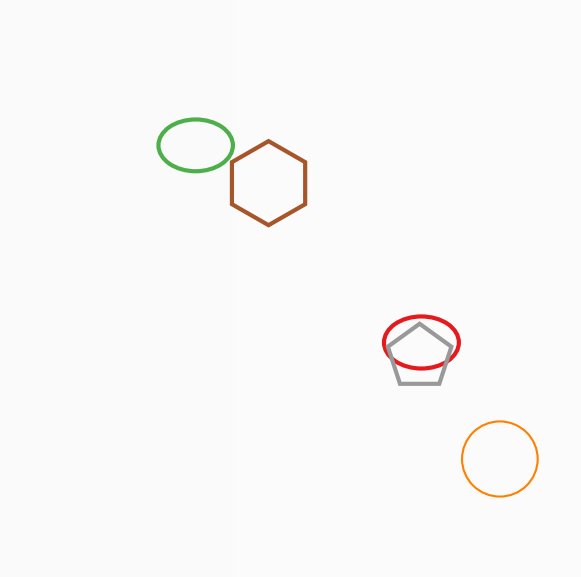[{"shape": "oval", "thickness": 2, "radius": 0.32, "center": [0.725, 0.406]}, {"shape": "oval", "thickness": 2, "radius": 0.32, "center": [0.337, 0.747]}, {"shape": "circle", "thickness": 1, "radius": 0.33, "center": [0.86, 0.204]}, {"shape": "hexagon", "thickness": 2, "radius": 0.36, "center": [0.462, 0.682]}, {"shape": "pentagon", "thickness": 2, "radius": 0.29, "center": [0.722, 0.381]}]